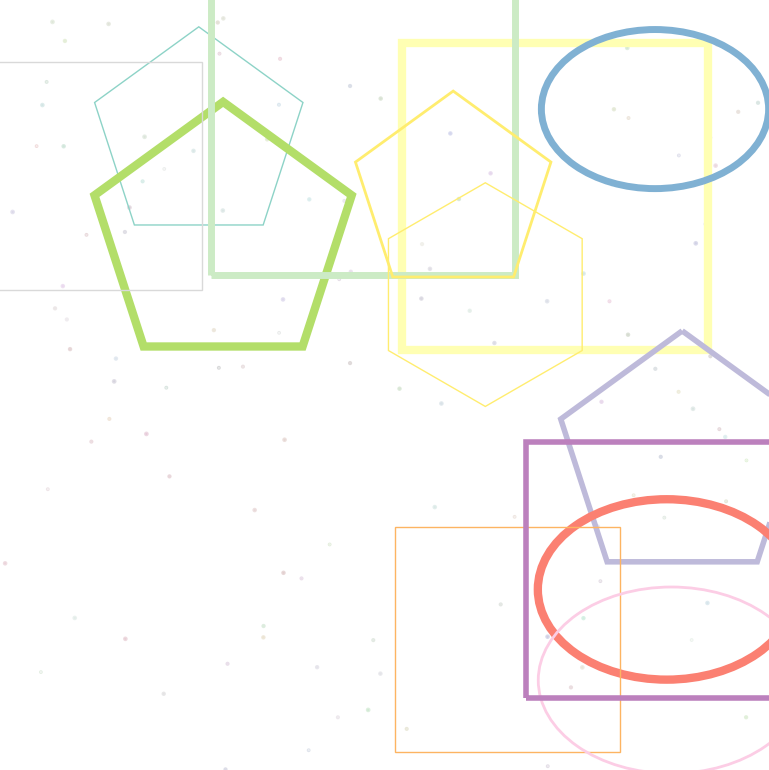[{"shape": "pentagon", "thickness": 0.5, "radius": 0.71, "center": [0.258, 0.823]}, {"shape": "square", "thickness": 3, "radius": 0.99, "center": [0.721, 0.745]}, {"shape": "pentagon", "thickness": 2, "radius": 0.83, "center": [0.886, 0.405]}, {"shape": "oval", "thickness": 3, "radius": 0.84, "center": [0.866, 0.234]}, {"shape": "oval", "thickness": 2.5, "radius": 0.74, "center": [0.851, 0.858]}, {"shape": "square", "thickness": 0.5, "radius": 0.73, "center": [0.659, 0.169]}, {"shape": "pentagon", "thickness": 3, "radius": 0.88, "center": [0.29, 0.692]}, {"shape": "oval", "thickness": 1, "radius": 0.86, "center": [0.872, 0.117]}, {"shape": "square", "thickness": 0.5, "radius": 0.74, "center": [0.114, 0.771]}, {"shape": "square", "thickness": 2, "radius": 0.83, "center": [0.849, 0.26]}, {"shape": "square", "thickness": 2.5, "radius": 0.99, "center": [0.472, 0.84]}, {"shape": "pentagon", "thickness": 1, "radius": 0.67, "center": [0.589, 0.748]}, {"shape": "hexagon", "thickness": 0.5, "radius": 0.73, "center": [0.63, 0.617]}]